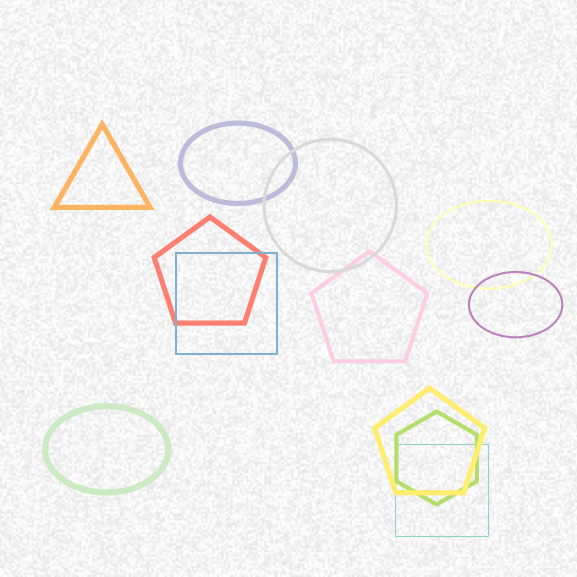[{"shape": "square", "thickness": 0.5, "radius": 0.4, "center": [0.764, 0.151]}, {"shape": "oval", "thickness": 1, "radius": 0.54, "center": [0.847, 0.575]}, {"shape": "oval", "thickness": 2.5, "radius": 0.5, "center": [0.412, 0.716]}, {"shape": "pentagon", "thickness": 2.5, "radius": 0.51, "center": [0.364, 0.522]}, {"shape": "square", "thickness": 1, "radius": 0.44, "center": [0.392, 0.474]}, {"shape": "triangle", "thickness": 2.5, "radius": 0.48, "center": [0.177, 0.688]}, {"shape": "hexagon", "thickness": 2, "radius": 0.4, "center": [0.756, 0.206]}, {"shape": "pentagon", "thickness": 2, "radius": 0.53, "center": [0.64, 0.459]}, {"shape": "circle", "thickness": 1.5, "radius": 0.57, "center": [0.572, 0.643]}, {"shape": "oval", "thickness": 1, "radius": 0.4, "center": [0.893, 0.472]}, {"shape": "oval", "thickness": 3, "radius": 0.53, "center": [0.185, 0.221]}, {"shape": "pentagon", "thickness": 2.5, "radius": 0.5, "center": [0.744, 0.227]}]